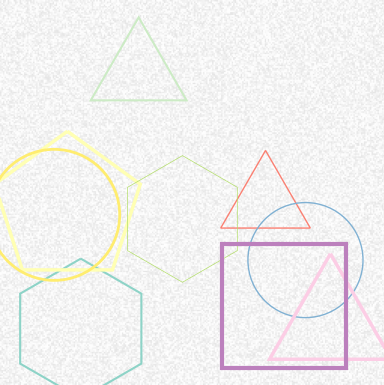[{"shape": "hexagon", "thickness": 1.5, "radius": 0.91, "center": [0.21, 0.146]}, {"shape": "pentagon", "thickness": 2.5, "radius": 1.0, "center": [0.175, 0.46]}, {"shape": "triangle", "thickness": 1, "radius": 0.67, "center": [0.69, 0.475]}, {"shape": "circle", "thickness": 1, "radius": 0.75, "center": [0.793, 0.324]}, {"shape": "hexagon", "thickness": 0.5, "radius": 0.82, "center": [0.474, 0.431]}, {"shape": "triangle", "thickness": 2.5, "radius": 0.91, "center": [0.858, 0.158]}, {"shape": "square", "thickness": 3, "radius": 0.8, "center": [0.737, 0.206]}, {"shape": "triangle", "thickness": 1.5, "radius": 0.72, "center": [0.36, 0.811]}, {"shape": "circle", "thickness": 2, "radius": 0.85, "center": [0.141, 0.442]}]